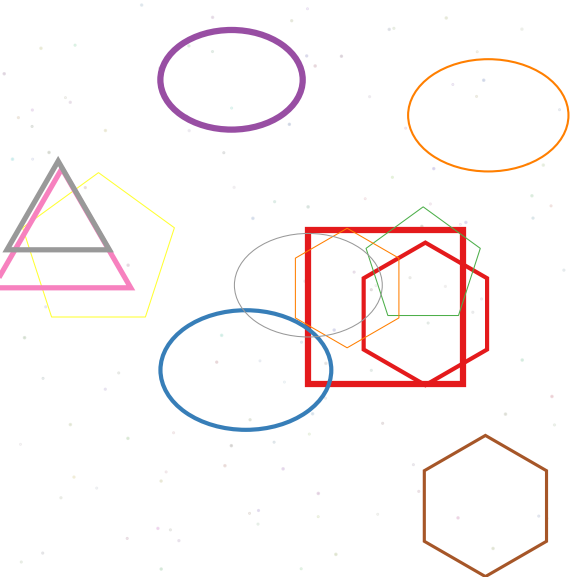[{"shape": "square", "thickness": 3, "radius": 0.67, "center": [0.668, 0.467]}, {"shape": "hexagon", "thickness": 2, "radius": 0.62, "center": [0.737, 0.456]}, {"shape": "oval", "thickness": 2, "radius": 0.74, "center": [0.426, 0.358]}, {"shape": "pentagon", "thickness": 0.5, "radius": 0.52, "center": [0.733, 0.537]}, {"shape": "oval", "thickness": 3, "radius": 0.62, "center": [0.401, 0.861]}, {"shape": "oval", "thickness": 1, "radius": 0.69, "center": [0.846, 0.799]}, {"shape": "hexagon", "thickness": 0.5, "radius": 0.52, "center": [0.601, 0.5]}, {"shape": "pentagon", "thickness": 0.5, "radius": 0.69, "center": [0.171, 0.562]}, {"shape": "hexagon", "thickness": 1.5, "radius": 0.61, "center": [0.841, 0.123]}, {"shape": "triangle", "thickness": 2.5, "radius": 0.69, "center": [0.107, 0.57]}, {"shape": "oval", "thickness": 0.5, "radius": 0.64, "center": [0.534, 0.505]}, {"shape": "triangle", "thickness": 2.5, "radius": 0.51, "center": [0.101, 0.618]}]